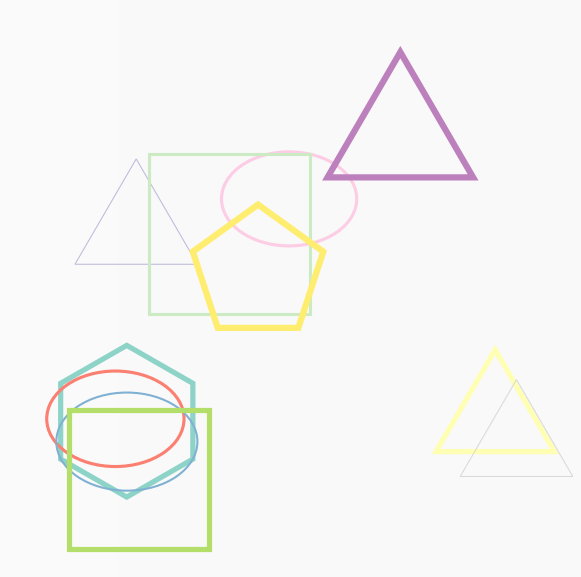[{"shape": "hexagon", "thickness": 2.5, "radius": 0.66, "center": [0.218, 0.27]}, {"shape": "triangle", "thickness": 2.5, "radius": 0.59, "center": [0.852, 0.276]}, {"shape": "triangle", "thickness": 0.5, "radius": 0.61, "center": [0.234, 0.602]}, {"shape": "oval", "thickness": 1.5, "radius": 0.59, "center": [0.198, 0.274]}, {"shape": "oval", "thickness": 1, "radius": 0.61, "center": [0.218, 0.234]}, {"shape": "square", "thickness": 2.5, "radius": 0.6, "center": [0.239, 0.169]}, {"shape": "oval", "thickness": 1.5, "radius": 0.58, "center": [0.497, 0.655]}, {"shape": "triangle", "thickness": 0.5, "radius": 0.56, "center": [0.889, 0.23]}, {"shape": "triangle", "thickness": 3, "radius": 0.72, "center": [0.689, 0.764]}, {"shape": "square", "thickness": 1.5, "radius": 0.69, "center": [0.395, 0.594]}, {"shape": "pentagon", "thickness": 3, "radius": 0.59, "center": [0.444, 0.527]}]